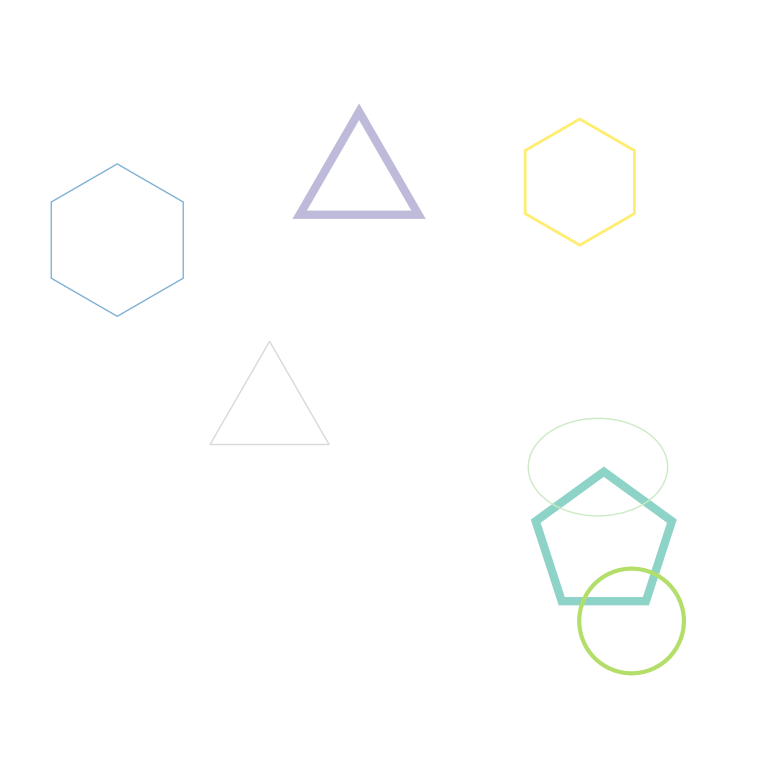[{"shape": "pentagon", "thickness": 3, "radius": 0.46, "center": [0.784, 0.294]}, {"shape": "triangle", "thickness": 3, "radius": 0.45, "center": [0.466, 0.766]}, {"shape": "hexagon", "thickness": 0.5, "radius": 0.49, "center": [0.152, 0.688]}, {"shape": "circle", "thickness": 1.5, "radius": 0.34, "center": [0.82, 0.194]}, {"shape": "triangle", "thickness": 0.5, "radius": 0.45, "center": [0.35, 0.467]}, {"shape": "oval", "thickness": 0.5, "radius": 0.45, "center": [0.777, 0.393]}, {"shape": "hexagon", "thickness": 1, "radius": 0.41, "center": [0.753, 0.764]}]